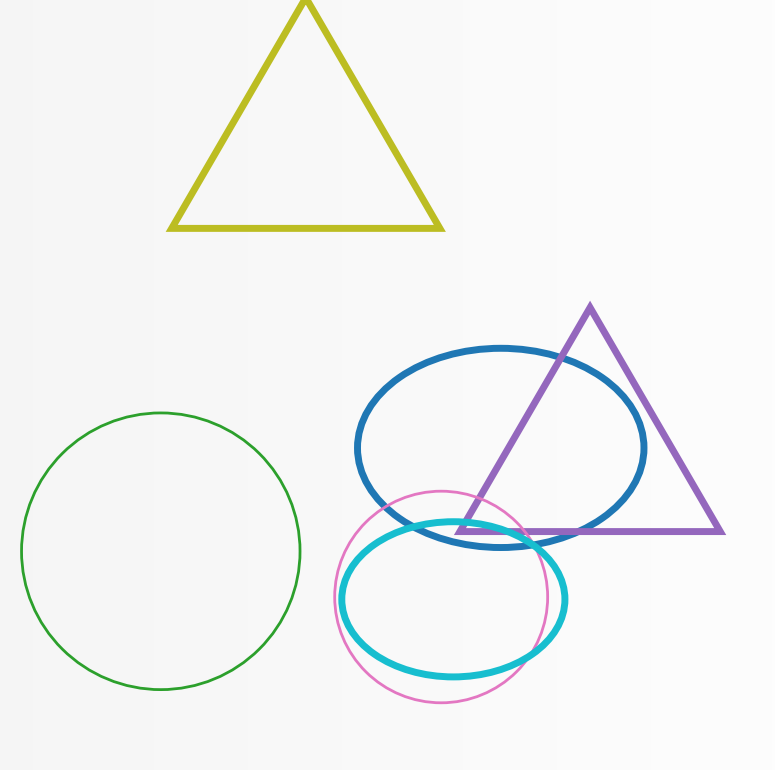[{"shape": "oval", "thickness": 2.5, "radius": 0.92, "center": [0.646, 0.418]}, {"shape": "circle", "thickness": 1, "radius": 0.9, "center": [0.207, 0.284]}, {"shape": "triangle", "thickness": 2.5, "radius": 0.97, "center": [0.761, 0.407]}, {"shape": "circle", "thickness": 1, "radius": 0.69, "center": [0.569, 0.225]}, {"shape": "triangle", "thickness": 2.5, "radius": 1.0, "center": [0.395, 0.803]}, {"shape": "oval", "thickness": 2.5, "radius": 0.72, "center": [0.585, 0.222]}]